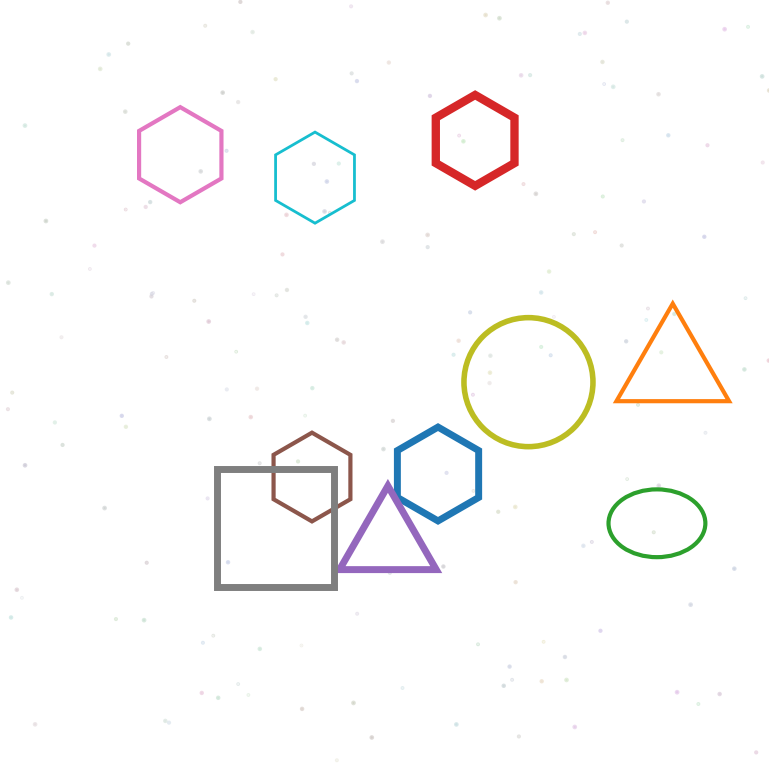[{"shape": "hexagon", "thickness": 2.5, "radius": 0.3, "center": [0.569, 0.384]}, {"shape": "triangle", "thickness": 1.5, "radius": 0.42, "center": [0.874, 0.521]}, {"shape": "oval", "thickness": 1.5, "radius": 0.31, "center": [0.853, 0.32]}, {"shape": "hexagon", "thickness": 3, "radius": 0.29, "center": [0.617, 0.818]}, {"shape": "triangle", "thickness": 2.5, "radius": 0.36, "center": [0.504, 0.296]}, {"shape": "hexagon", "thickness": 1.5, "radius": 0.29, "center": [0.405, 0.38]}, {"shape": "hexagon", "thickness": 1.5, "radius": 0.31, "center": [0.234, 0.799]}, {"shape": "square", "thickness": 2.5, "radius": 0.38, "center": [0.358, 0.314]}, {"shape": "circle", "thickness": 2, "radius": 0.42, "center": [0.686, 0.504]}, {"shape": "hexagon", "thickness": 1, "radius": 0.3, "center": [0.409, 0.769]}]